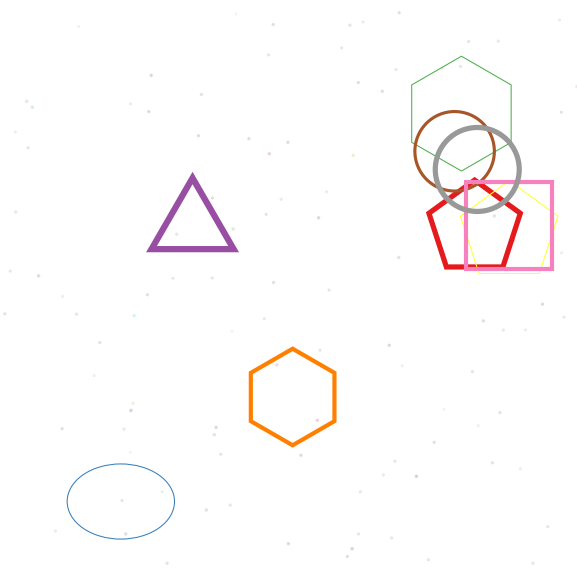[{"shape": "pentagon", "thickness": 2.5, "radius": 0.42, "center": [0.822, 0.604]}, {"shape": "oval", "thickness": 0.5, "radius": 0.46, "center": [0.209, 0.131]}, {"shape": "hexagon", "thickness": 0.5, "radius": 0.5, "center": [0.799, 0.802]}, {"shape": "triangle", "thickness": 3, "radius": 0.41, "center": [0.333, 0.609]}, {"shape": "hexagon", "thickness": 2, "radius": 0.42, "center": [0.507, 0.312]}, {"shape": "pentagon", "thickness": 0.5, "radius": 0.44, "center": [0.882, 0.597]}, {"shape": "circle", "thickness": 1.5, "radius": 0.34, "center": [0.787, 0.737]}, {"shape": "square", "thickness": 2, "radius": 0.37, "center": [0.882, 0.609]}, {"shape": "circle", "thickness": 2.5, "radius": 0.36, "center": [0.826, 0.706]}]